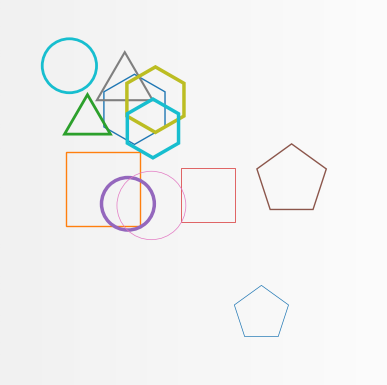[{"shape": "pentagon", "thickness": 0.5, "radius": 0.37, "center": [0.675, 0.185]}, {"shape": "hexagon", "thickness": 1, "radius": 0.46, "center": [0.347, 0.716]}, {"shape": "square", "thickness": 1, "radius": 0.48, "center": [0.266, 0.509]}, {"shape": "triangle", "thickness": 2, "radius": 0.34, "center": [0.226, 0.686]}, {"shape": "square", "thickness": 0.5, "radius": 0.35, "center": [0.537, 0.494]}, {"shape": "circle", "thickness": 2.5, "radius": 0.34, "center": [0.33, 0.471]}, {"shape": "pentagon", "thickness": 1, "radius": 0.47, "center": [0.753, 0.532]}, {"shape": "circle", "thickness": 0.5, "radius": 0.44, "center": [0.391, 0.466]}, {"shape": "triangle", "thickness": 1.5, "radius": 0.42, "center": [0.322, 0.781]}, {"shape": "hexagon", "thickness": 2.5, "radius": 0.43, "center": [0.401, 0.741]}, {"shape": "hexagon", "thickness": 2.5, "radius": 0.38, "center": [0.395, 0.666]}, {"shape": "circle", "thickness": 2, "radius": 0.35, "center": [0.179, 0.829]}]